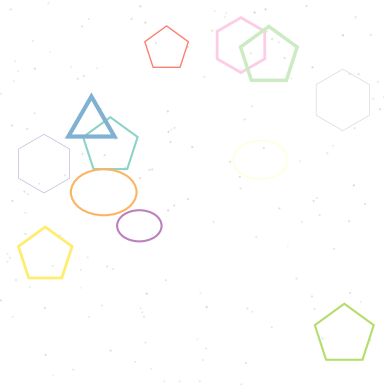[{"shape": "pentagon", "thickness": 1.5, "radius": 0.37, "center": [0.287, 0.621]}, {"shape": "oval", "thickness": 0.5, "radius": 0.36, "center": [0.677, 0.585]}, {"shape": "hexagon", "thickness": 0.5, "radius": 0.38, "center": [0.114, 0.575]}, {"shape": "pentagon", "thickness": 1, "radius": 0.3, "center": [0.433, 0.873]}, {"shape": "triangle", "thickness": 3, "radius": 0.35, "center": [0.237, 0.68]}, {"shape": "oval", "thickness": 1.5, "radius": 0.43, "center": [0.269, 0.501]}, {"shape": "pentagon", "thickness": 1.5, "radius": 0.4, "center": [0.894, 0.131]}, {"shape": "hexagon", "thickness": 2, "radius": 0.36, "center": [0.626, 0.883]}, {"shape": "hexagon", "thickness": 0.5, "radius": 0.4, "center": [0.89, 0.74]}, {"shape": "oval", "thickness": 1.5, "radius": 0.29, "center": [0.362, 0.414]}, {"shape": "pentagon", "thickness": 2.5, "radius": 0.39, "center": [0.698, 0.854]}, {"shape": "pentagon", "thickness": 2, "radius": 0.37, "center": [0.118, 0.337]}]